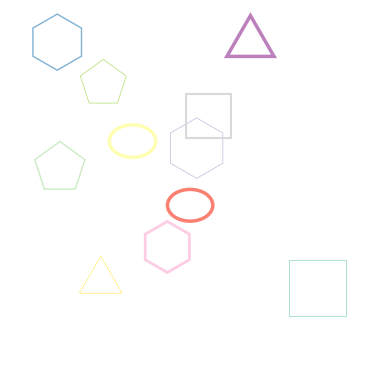[{"shape": "square", "thickness": 0.5, "radius": 0.36, "center": [0.825, 0.253]}, {"shape": "oval", "thickness": 2.5, "radius": 0.3, "center": [0.344, 0.633]}, {"shape": "hexagon", "thickness": 0.5, "radius": 0.39, "center": [0.511, 0.615]}, {"shape": "oval", "thickness": 2.5, "radius": 0.29, "center": [0.494, 0.467]}, {"shape": "hexagon", "thickness": 1, "radius": 0.36, "center": [0.149, 0.891]}, {"shape": "pentagon", "thickness": 0.5, "radius": 0.31, "center": [0.268, 0.783]}, {"shape": "hexagon", "thickness": 2, "radius": 0.33, "center": [0.435, 0.359]}, {"shape": "square", "thickness": 1.5, "radius": 0.29, "center": [0.542, 0.699]}, {"shape": "triangle", "thickness": 2.5, "radius": 0.35, "center": [0.65, 0.889]}, {"shape": "pentagon", "thickness": 1, "radius": 0.34, "center": [0.155, 0.564]}, {"shape": "triangle", "thickness": 0.5, "radius": 0.32, "center": [0.262, 0.27]}]